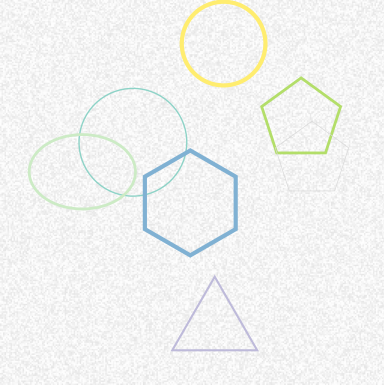[{"shape": "circle", "thickness": 1, "radius": 0.7, "center": [0.345, 0.63]}, {"shape": "triangle", "thickness": 1.5, "radius": 0.64, "center": [0.558, 0.154]}, {"shape": "hexagon", "thickness": 3, "radius": 0.68, "center": [0.494, 0.473]}, {"shape": "pentagon", "thickness": 2, "radius": 0.54, "center": [0.782, 0.69]}, {"shape": "pentagon", "thickness": 0.5, "radius": 0.5, "center": [0.81, 0.585]}, {"shape": "oval", "thickness": 2, "radius": 0.69, "center": [0.214, 0.554]}, {"shape": "circle", "thickness": 3, "radius": 0.54, "center": [0.581, 0.887]}]